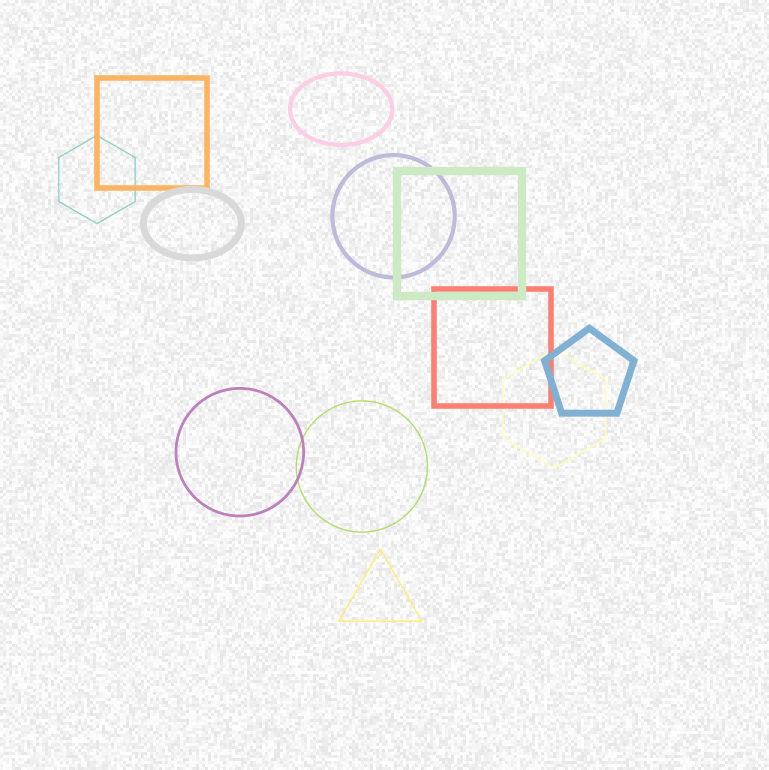[{"shape": "hexagon", "thickness": 0.5, "radius": 0.29, "center": [0.126, 0.767]}, {"shape": "hexagon", "thickness": 0.5, "radius": 0.38, "center": [0.72, 0.469]}, {"shape": "circle", "thickness": 1.5, "radius": 0.4, "center": [0.511, 0.719]}, {"shape": "square", "thickness": 2, "radius": 0.38, "center": [0.639, 0.548]}, {"shape": "pentagon", "thickness": 2.5, "radius": 0.3, "center": [0.765, 0.513]}, {"shape": "square", "thickness": 2, "radius": 0.36, "center": [0.197, 0.828]}, {"shape": "circle", "thickness": 0.5, "radius": 0.43, "center": [0.47, 0.394]}, {"shape": "oval", "thickness": 1.5, "radius": 0.33, "center": [0.443, 0.858]}, {"shape": "oval", "thickness": 2.5, "radius": 0.32, "center": [0.25, 0.71]}, {"shape": "circle", "thickness": 1, "radius": 0.41, "center": [0.311, 0.413]}, {"shape": "square", "thickness": 3, "radius": 0.41, "center": [0.597, 0.697]}, {"shape": "triangle", "thickness": 0.5, "radius": 0.31, "center": [0.494, 0.224]}]